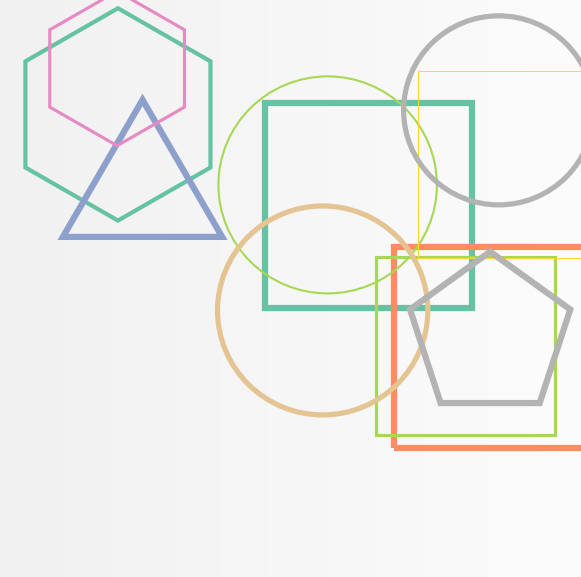[{"shape": "square", "thickness": 3, "radius": 0.89, "center": [0.634, 0.643]}, {"shape": "hexagon", "thickness": 2, "radius": 0.92, "center": [0.203, 0.801]}, {"shape": "square", "thickness": 3, "radius": 0.87, "center": [0.852, 0.397]}, {"shape": "triangle", "thickness": 3, "radius": 0.79, "center": [0.245, 0.668]}, {"shape": "hexagon", "thickness": 1.5, "radius": 0.67, "center": [0.201, 0.881]}, {"shape": "circle", "thickness": 1, "radius": 0.94, "center": [0.564, 0.679]}, {"shape": "square", "thickness": 1.5, "radius": 0.77, "center": [0.8, 0.4]}, {"shape": "square", "thickness": 0.5, "radius": 0.81, "center": [0.881, 0.714]}, {"shape": "circle", "thickness": 2.5, "radius": 0.9, "center": [0.555, 0.462]}, {"shape": "pentagon", "thickness": 3, "radius": 0.72, "center": [0.843, 0.418]}, {"shape": "circle", "thickness": 2.5, "radius": 0.82, "center": [0.858, 0.808]}]